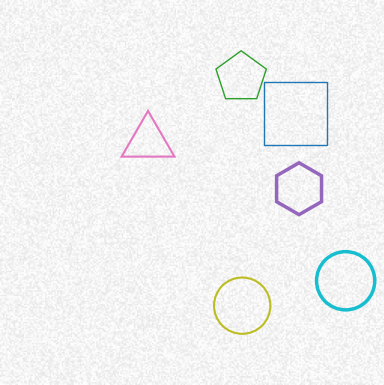[{"shape": "square", "thickness": 1, "radius": 0.41, "center": [0.768, 0.706]}, {"shape": "pentagon", "thickness": 1, "radius": 0.34, "center": [0.626, 0.799]}, {"shape": "hexagon", "thickness": 2.5, "radius": 0.34, "center": [0.777, 0.51]}, {"shape": "triangle", "thickness": 1.5, "radius": 0.4, "center": [0.385, 0.633]}, {"shape": "circle", "thickness": 1.5, "radius": 0.37, "center": [0.629, 0.206]}, {"shape": "circle", "thickness": 2.5, "radius": 0.38, "center": [0.898, 0.271]}]